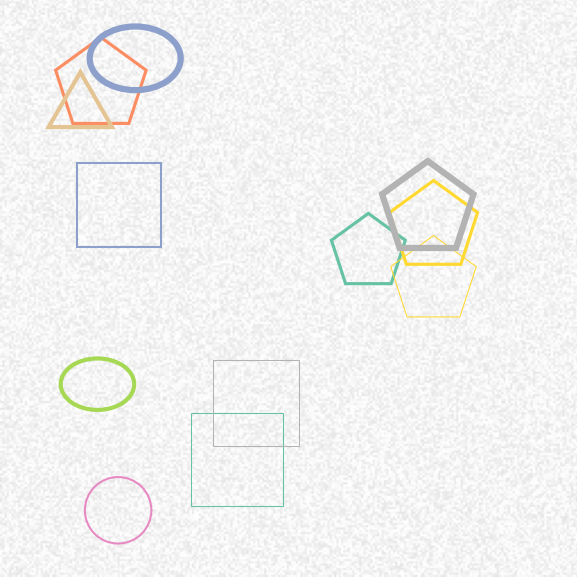[{"shape": "square", "thickness": 0.5, "radius": 0.4, "center": [0.41, 0.203]}, {"shape": "pentagon", "thickness": 1.5, "radius": 0.34, "center": [0.638, 0.562]}, {"shape": "pentagon", "thickness": 1.5, "radius": 0.41, "center": [0.175, 0.852]}, {"shape": "oval", "thickness": 3, "radius": 0.39, "center": [0.234, 0.898]}, {"shape": "square", "thickness": 1, "radius": 0.36, "center": [0.206, 0.644]}, {"shape": "circle", "thickness": 1, "radius": 0.29, "center": [0.205, 0.116]}, {"shape": "oval", "thickness": 2, "radius": 0.32, "center": [0.169, 0.334]}, {"shape": "pentagon", "thickness": 0.5, "radius": 0.39, "center": [0.751, 0.513]}, {"shape": "pentagon", "thickness": 1.5, "radius": 0.4, "center": [0.751, 0.606]}, {"shape": "triangle", "thickness": 2, "radius": 0.32, "center": [0.139, 0.811]}, {"shape": "square", "thickness": 0.5, "radius": 0.37, "center": [0.444, 0.301]}, {"shape": "pentagon", "thickness": 3, "radius": 0.42, "center": [0.741, 0.637]}]